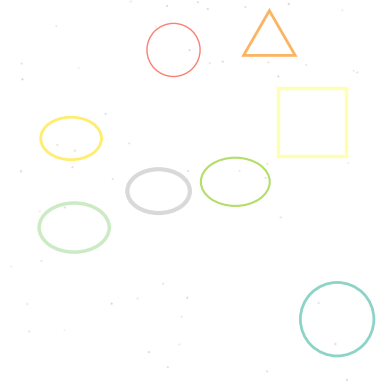[{"shape": "circle", "thickness": 2, "radius": 0.48, "center": [0.876, 0.171]}, {"shape": "square", "thickness": 2.5, "radius": 0.44, "center": [0.811, 0.682]}, {"shape": "circle", "thickness": 1, "radius": 0.35, "center": [0.451, 0.87]}, {"shape": "triangle", "thickness": 2, "radius": 0.39, "center": [0.7, 0.895]}, {"shape": "oval", "thickness": 1.5, "radius": 0.45, "center": [0.611, 0.528]}, {"shape": "oval", "thickness": 3, "radius": 0.41, "center": [0.412, 0.504]}, {"shape": "oval", "thickness": 2.5, "radius": 0.46, "center": [0.193, 0.409]}, {"shape": "oval", "thickness": 2, "radius": 0.39, "center": [0.185, 0.64]}]